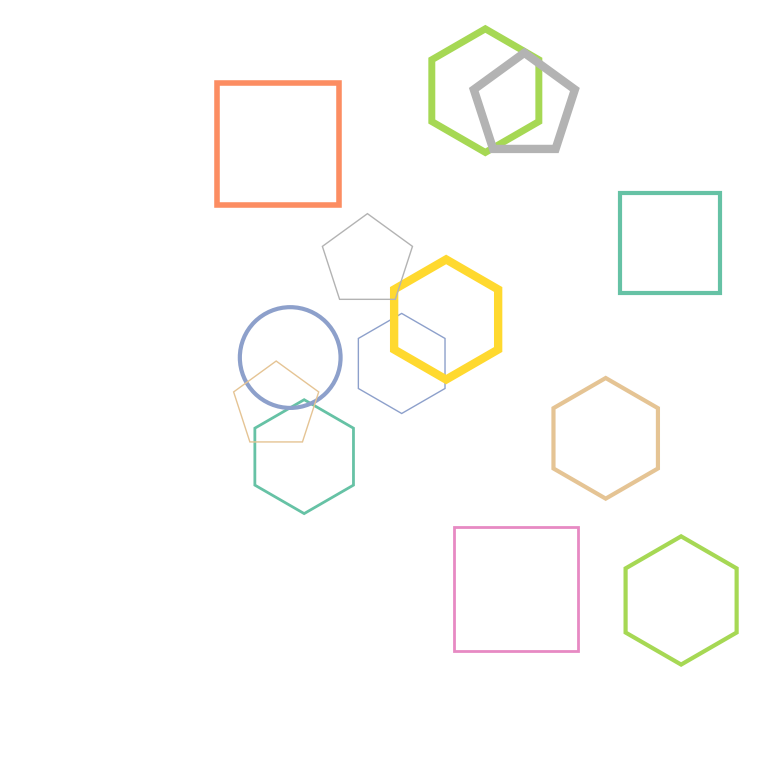[{"shape": "square", "thickness": 1.5, "radius": 0.32, "center": [0.871, 0.684]}, {"shape": "hexagon", "thickness": 1, "radius": 0.37, "center": [0.395, 0.407]}, {"shape": "square", "thickness": 2, "radius": 0.4, "center": [0.361, 0.813]}, {"shape": "circle", "thickness": 1.5, "radius": 0.33, "center": [0.377, 0.536]}, {"shape": "hexagon", "thickness": 0.5, "radius": 0.32, "center": [0.522, 0.528]}, {"shape": "square", "thickness": 1, "radius": 0.4, "center": [0.67, 0.235]}, {"shape": "hexagon", "thickness": 1.5, "radius": 0.42, "center": [0.885, 0.22]}, {"shape": "hexagon", "thickness": 2.5, "radius": 0.4, "center": [0.63, 0.882]}, {"shape": "hexagon", "thickness": 3, "radius": 0.39, "center": [0.579, 0.585]}, {"shape": "pentagon", "thickness": 0.5, "radius": 0.29, "center": [0.359, 0.473]}, {"shape": "hexagon", "thickness": 1.5, "radius": 0.39, "center": [0.787, 0.431]}, {"shape": "pentagon", "thickness": 3, "radius": 0.35, "center": [0.681, 0.862]}, {"shape": "pentagon", "thickness": 0.5, "radius": 0.31, "center": [0.477, 0.661]}]